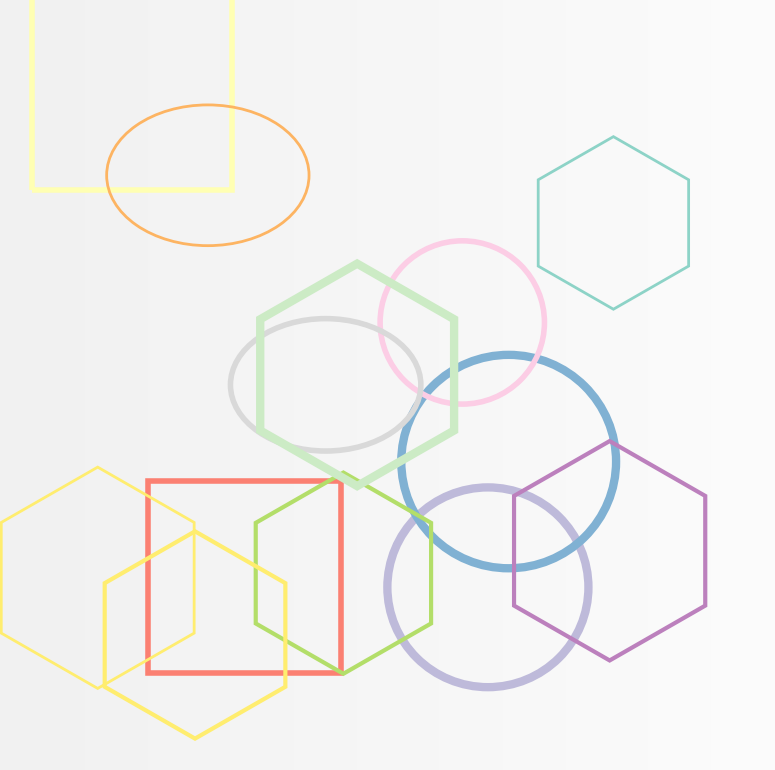[{"shape": "hexagon", "thickness": 1, "radius": 0.56, "center": [0.792, 0.71]}, {"shape": "square", "thickness": 2, "radius": 0.65, "center": [0.171, 0.882]}, {"shape": "circle", "thickness": 3, "radius": 0.65, "center": [0.63, 0.237]}, {"shape": "square", "thickness": 2, "radius": 0.62, "center": [0.316, 0.251]}, {"shape": "circle", "thickness": 3, "radius": 0.69, "center": [0.656, 0.401]}, {"shape": "oval", "thickness": 1, "radius": 0.65, "center": [0.268, 0.772]}, {"shape": "hexagon", "thickness": 1.5, "radius": 0.65, "center": [0.443, 0.256]}, {"shape": "circle", "thickness": 2, "radius": 0.53, "center": [0.596, 0.581]}, {"shape": "oval", "thickness": 2, "radius": 0.61, "center": [0.42, 0.5]}, {"shape": "hexagon", "thickness": 1.5, "radius": 0.71, "center": [0.787, 0.285]}, {"shape": "hexagon", "thickness": 3, "radius": 0.72, "center": [0.461, 0.513]}, {"shape": "hexagon", "thickness": 1, "radius": 0.72, "center": [0.126, 0.25]}, {"shape": "hexagon", "thickness": 1.5, "radius": 0.67, "center": [0.252, 0.175]}]